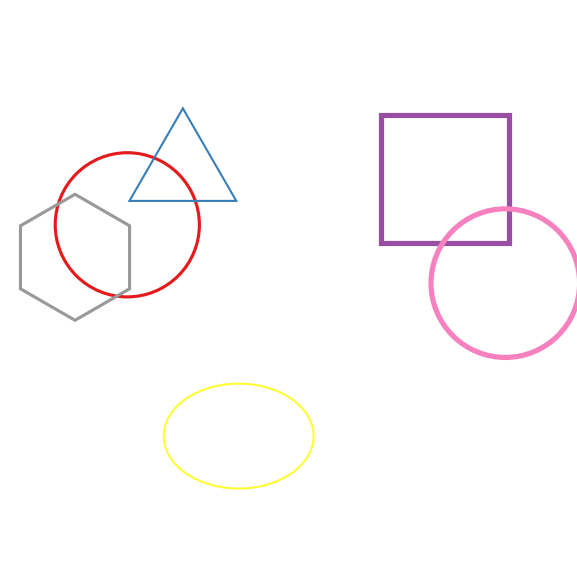[{"shape": "circle", "thickness": 1.5, "radius": 0.62, "center": [0.22, 0.61]}, {"shape": "triangle", "thickness": 1, "radius": 0.53, "center": [0.317, 0.705]}, {"shape": "square", "thickness": 2.5, "radius": 0.56, "center": [0.77, 0.689]}, {"shape": "oval", "thickness": 1, "radius": 0.65, "center": [0.413, 0.244]}, {"shape": "circle", "thickness": 2.5, "radius": 0.64, "center": [0.875, 0.509]}, {"shape": "hexagon", "thickness": 1.5, "radius": 0.55, "center": [0.13, 0.554]}]